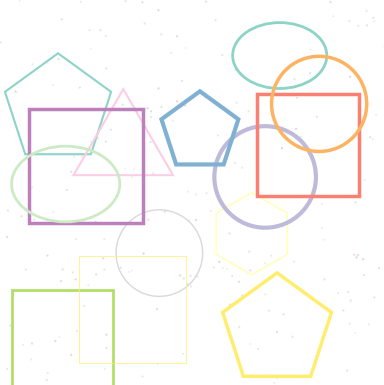[{"shape": "oval", "thickness": 2, "radius": 0.61, "center": [0.727, 0.856]}, {"shape": "pentagon", "thickness": 1.5, "radius": 0.72, "center": [0.151, 0.717]}, {"shape": "hexagon", "thickness": 1, "radius": 0.53, "center": [0.654, 0.393]}, {"shape": "circle", "thickness": 3, "radius": 0.66, "center": [0.689, 0.54]}, {"shape": "square", "thickness": 2.5, "radius": 0.67, "center": [0.8, 0.623]}, {"shape": "pentagon", "thickness": 3, "radius": 0.53, "center": [0.519, 0.658]}, {"shape": "circle", "thickness": 2.5, "radius": 0.62, "center": [0.829, 0.73]}, {"shape": "square", "thickness": 2, "radius": 0.66, "center": [0.163, 0.116]}, {"shape": "triangle", "thickness": 1.5, "radius": 0.75, "center": [0.32, 0.62]}, {"shape": "circle", "thickness": 1, "radius": 0.56, "center": [0.414, 0.343]}, {"shape": "square", "thickness": 2.5, "radius": 0.74, "center": [0.223, 0.569]}, {"shape": "oval", "thickness": 2, "radius": 0.7, "center": [0.171, 0.522]}, {"shape": "square", "thickness": 0.5, "radius": 0.7, "center": [0.344, 0.196]}, {"shape": "pentagon", "thickness": 2.5, "radius": 0.74, "center": [0.72, 0.143]}]